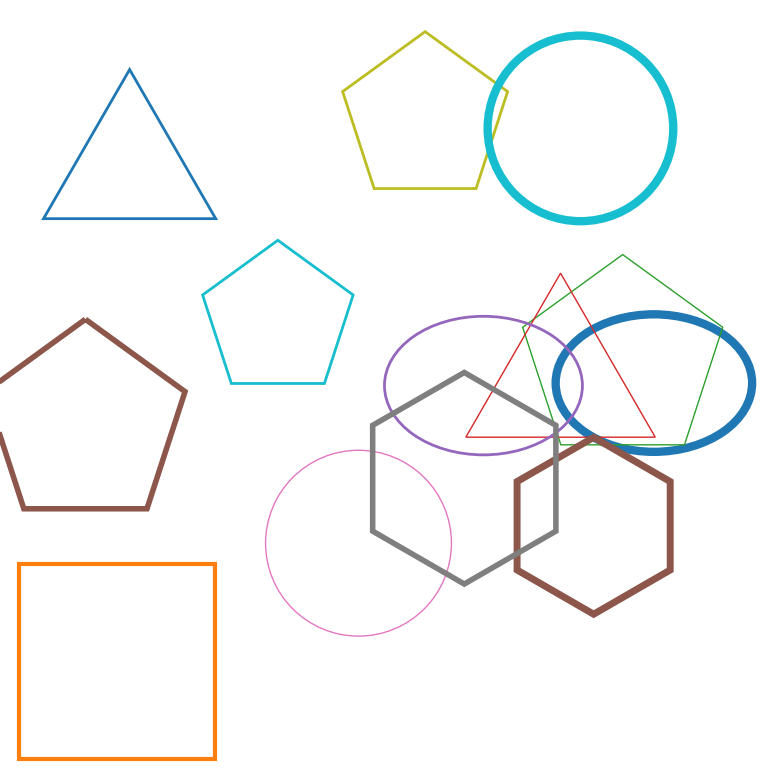[{"shape": "oval", "thickness": 3, "radius": 0.64, "center": [0.849, 0.503]}, {"shape": "triangle", "thickness": 1, "radius": 0.65, "center": [0.168, 0.781]}, {"shape": "square", "thickness": 1.5, "radius": 0.63, "center": [0.152, 0.141]}, {"shape": "pentagon", "thickness": 0.5, "radius": 0.68, "center": [0.809, 0.533]}, {"shape": "triangle", "thickness": 0.5, "radius": 0.71, "center": [0.728, 0.503]}, {"shape": "oval", "thickness": 1, "radius": 0.64, "center": [0.628, 0.499]}, {"shape": "hexagon", "thickness": 2.5, "radius": 0.57, "center": [0.771, 0.317]}, {"shape": "pentagon", "thickness": 2, "radius": 0.68, "center": [0.111, 0.449]}, {"shape": "circle", "thickness": 0.5, "radius": 0.6, "center": [0.466, 0.295]}, {"shape": "hexagon", "thickness": 2, "radius": 0.69, "center": [0.603, 0.379]}, {"shape": "pentagon", "thickness": 1, "radius": 0.56, "center": [0.552, 0.846]}, {"shape": "pentagon", "thickness": 1, "radius": 0.51, "center": [0.361, 0.585]}, {"shape": "circle", "thickness": 3, "radius": 0.6, "center": [0.754, 0.833]}]